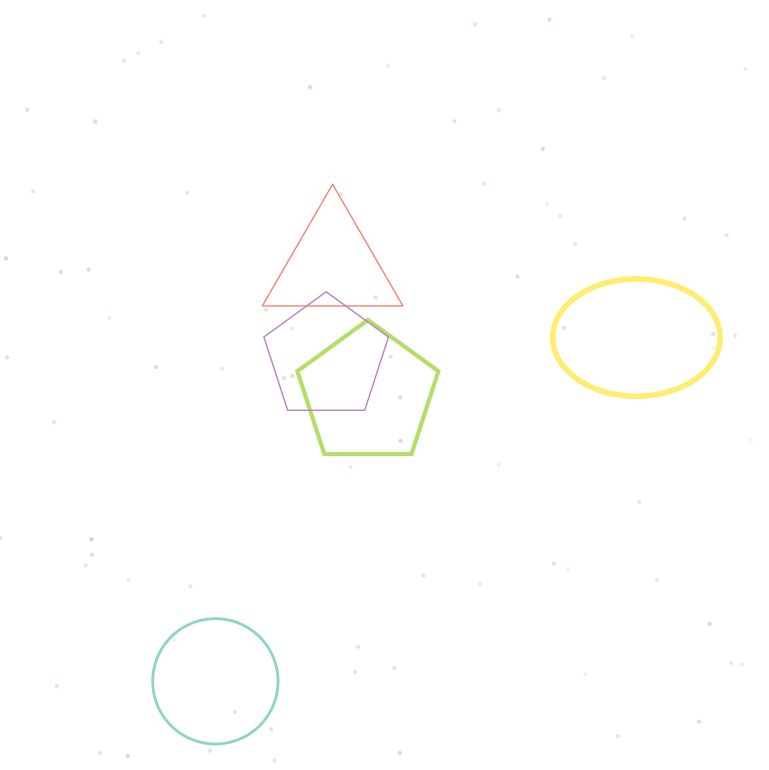[{"shape": "circle", "thickness": 1, "radius": 0.41, "center": [0.28, 0.115]}, {"shape": "triangle", "thickness": 0.5, "radius": 0.53, "center": [0.432, 0.655]}, {"shape": "pentagon", "thickness": 1.5, "radius": 0.48, "center": [0.478, 0.488]}, {"shape": "pentagon", "thickness": 0.5, "radius": 0.43, "center": [0.424, 0.536]}, {"shape": "oval", "thickness": 2, "radius": 0.54, "center": [0.827, 0.562]}]